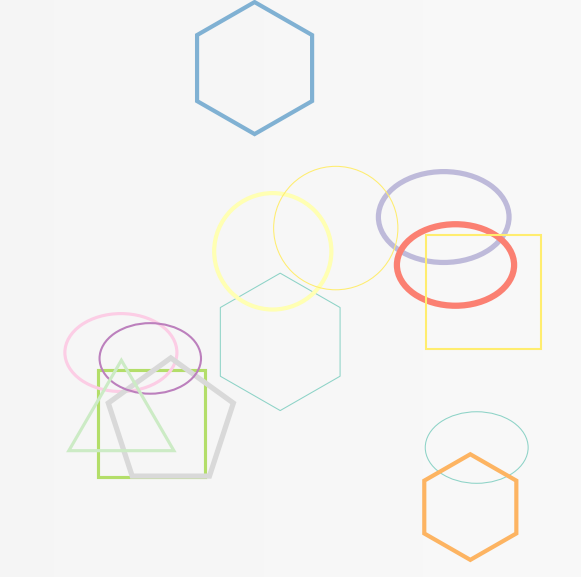[{"shape": "hexagon", "thickness": 0.5, "radius": 0.59, "center": [0.482, 0.407]}, {"shape": "oval", "thickness": 0.5, "radius": 0.44, "center": [0.82, 0.224]}, {"shape": "circle", "thickness": 2, "radius": 0.5, "center": [0.469, 0.564]}, {"shape": "oval", "thickness": 2.5, "radius": 0.56, "center": [0.763, 0.623]}, {"shape": "oval", "thickness": 3, "radius": 0.5, "center": [0.784, 0.54]}, {"shape": "hexagon", "thickness": 2, "radius": 0.57, "center": [0.438, 0.881]}, {"shape": "hexagon", "thickness": 2, "radius": 0.46, "center": [0.809, 0.121]}, {"shape": "square", "thickness": 1.5, "radius": 0.46, "center": [0.26, 0.266]}, {"shape": "oval", "thickness": 1.5, "radius": 0.48, "center": [0.208, 0.389]}, {"shape": "pentagon", "thickness": 2.5, "radius": 0.57, "center": [0.294, 0.266]}, {"shape": "oval", "thickness": 1, "radius": 0.44, "center": [0.259, 0.378]}, {"shape": "triangle", "thickness": 1.5, "radius": 0.52, "center": [0.209, 0.271]}, {"shape": "circle", "thickness": 0.5, "radius": 0.53, "center": [0.578, 0.604]}, {"shape": "square", "thickness": 1, "radius": 0.49, "center": [0.832, 0.494]}]